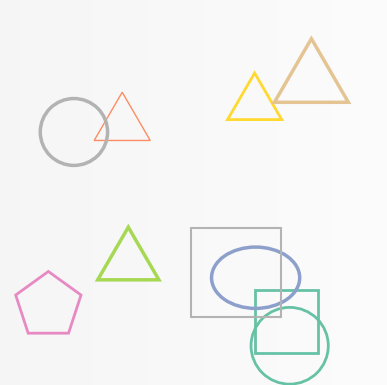[{"shape": "circle", "thickness": 2, "radius": 0.5, "center": [0.747, 0.102]}, {"shape": "square", "thickness": 2, "radius": 0.41, "center": [0.74, 0.165]}, {"shape": "triangle", "thickness": 1, "radius": 0.42, "center": [0.315, 0.677]}, {"shape": "oval", "thickness": 2.5, "radius": 0.57, "center": [0.66, 0.279]}, {"shape": "pentagon", "thickness": 2, "radius": 0.44, "center": [0.125, 0.206]}, {"shape": "triangle", "thickness": 2.5, "radius": 0.46, "center": [0.331, 0.319]}, {"shape": "triangle", "thickness": 2, "radius": 0.4, "center": [0.657, 0.73]}, {"shape": "triangle", "thickness": 2.5, "radius": 0.55, "center": [0.804, 0.789]}, {"shape": "square", "thickness": 1.5, "radius": 0.58, "center": [0.609, 0.293]}, {"shape": "circle", "thickness": 2.5, "radius": 0.43, "center": [0.191, 0.657]}]